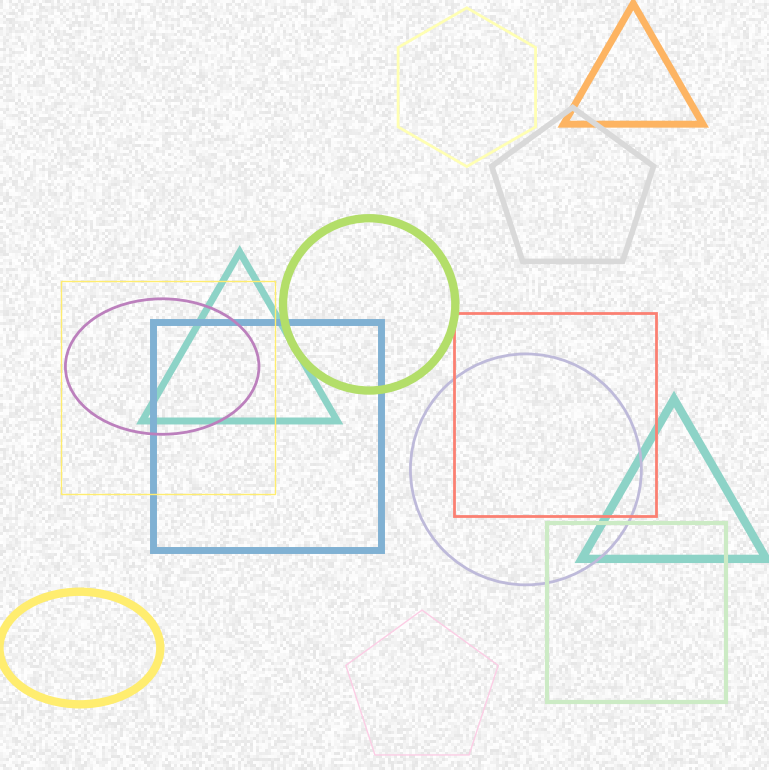[{"shape": "triangle", "thickness": 3, "radius": 0.69, "center": [0.875, 0.343]}, {"shape": "triangle", "thickness": 2.5, "radius": 0.73, "center": [0.311, 0.526]}, {"shape": "hexagon", "thickness": 1, "radius": 0.52, "center": [0.606, 0.887]}, {"shape": "circle", "thickness": 1, "radius": 0.75, "center": [0.683, 0.39]}, {"shape": "square", "thickness": 1, "radius": 0.66, "center": [0.721, 0.462]}, {"shape": "square", "thickness": 2.5, "radius": 0.74, "center": [0.346, 0.433]}, {"shape": "triangle", "thickness": 2.5, "radius": 0.52, "center": [0.822, 0.891]}, {"shape": "circle", "thickness": 3, "radius": 0.56, "center": [0.479, 0.605]}, {"shape": "pentagon", "thickness": 0.5, "radius": 0.52, "center": [0.548, 0.104]}, {"shape": "pentagon", "thickness": 2, "radius": 0.55, "center": [0.744, 0.75]}, {"shape": "oval", "thickness": 1, "radius": 0.63, "center": [0.211, 0.524]}, {"shape": "square", "thickness": 1.5, "radius": 0.58, "center": [0.826, 0.204]}, {"shape": "oval", "thickness": 3, "radius": 0.52, "center": [0.104, 0.158]}, {"shape": "square", "thickness": 0.5, "radius": 0.69, "center": [0.218, 0.496]}]